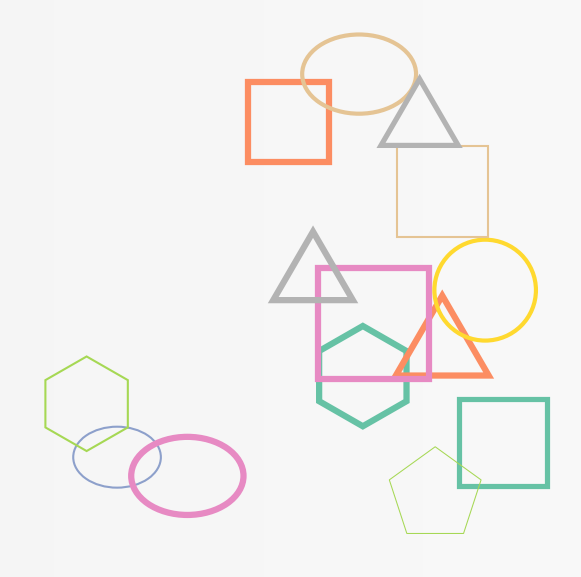[{"shape": "square", "thickness": 2.5, "radius": 0.38, "center": [0.865, 0.233]}, {"shape": "hexagon", "thickness": 3, "radius": 0.43, "center": [0.624, 0.348]}, {"shape": "square", "thickness": 3, "radius": 0.34, "center": [0.496, 0.787]}, {"shape": "triangle", "thickness": 3, "radius": 0.46, "center": [0.761, 0.395]}, {"shape": "oval", "thickness": 1, "radius": 0.38, "center": [0.201, 0.207]}, {"shape": "square", "thickness": 3, "radius": 0.48, "center": [0.642, 0.439]}, {"shape": "oval", "thickness": 3, "radius": 0.48, "center": [0.322, 0.175]}, {"shape": "hexagon", "thickness": 1, "radius": 0.41, "center": [0.149, 0.3]}, {"shape": "pentagon", "thickness": 0.5, "radius": 0.41, "center": [0.749, 0.143]}, {"shape": "circle", "thickness": 2, "radius": 0.44, "center": [0.835, 0.497]}, {"shape": "oval", "thickness": 2, "radius": 0.49, "center": [0.618, 0.871]}, {"shape": "square", "thickness": 1, "radius": 0.39, "center": [0.762, 0.668]}, {"shape": "triangle", "thickness": 3, "radius": 0.4, "center": [0.539, 0.519]}, {"shape": "triangle", "thickness": 2.5, "radius": 0.38, "center": [0.722, 0.786]}]